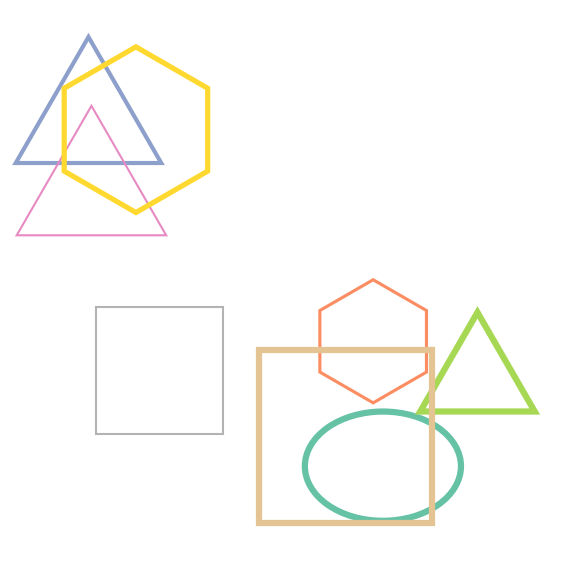[{"shape": "oval", "thickness": 3, "radius": 0.68, "center": [0.663, 0.192]}, {"shape": "hexagon", "thickness": 1.5, "radius": 0.53, "center": [0.646, 0.408]}, {"shape": "triangle", "thickness": 2, "radius": 0.73, "center": [0.153, 0.79]}, {"shape": "triangle", "thickness": 1, "radius": 0.75, "center": [0.158, 0.666]}, {"shape": "triangle", "thickness": 3, "radius": 0.57, "center": [0.827, 0.344]}, {"shape": "hexagon", "thickness": 2.5, "radius": 0.72, "center": [0.235, 0.775]}, {"shape": "square", "thickness": 3, "radius": 0.75, "center": [0.598, 0.244]}, {"shape": "square", "thickness": 1, "radius": 0.55, "center": [0.276, 0.357]}]